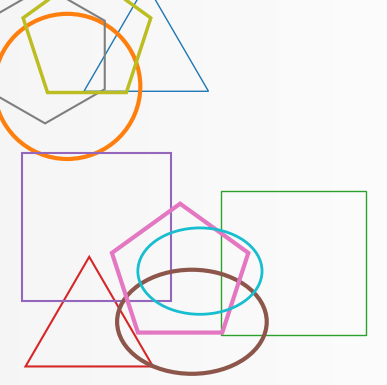[{"shape": "triangle", "thickness": 1, "radius": 0.93, "center": [0.377, 0.856]}, {"shape": "circle", "thickness": 3, "radius": 0.94, "center": [0.174, 0.776]}, {"shape": "square", "thickness": 1, "radius": 0.94, "center": [0.758, 0.317]}, {"shape": "triangle", "thickness": 1.5, "radius": 0.95, "center": [0.23, 0.143]}, {"shape": "square", "thickness": 1.5, "radius": 0.96, "center": [0.248, 0.41]}, {"shape": "oval", "thickness": 3, "radius": 0.97, "center": [0.495, 0.164]}, {"shape": "pentagon", "thickness": 3, "radius": 0.93, "center": [0.465, 0.286]}, {"shape": "hexagon", "thickness": 1.5, "radius": 0.89, "center": [0.116, 0.857]}, {"shape": "pentagon", "thickness": 2.5, "radius": 0.87, "center": [0.224, 0.9]}, {"shape": "oval", "thickness": 2, "radius": 0.8, "center": [0.516, 0.296]}]